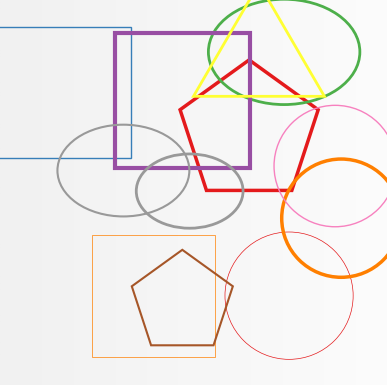[{"shape": "circle", "thickness": 0.5, "radius": 0.83, "center": [0.746, 0.232]}, {"shape": "pentagon", "thickness": 2.5, "radius": 0.94, "center": [0.643, 0.657]}, {"shape": "square", "thickness": 1, "radius": 0.86, "center": [0.166, 0.76]}, {"shape": "oval", "thickness": 2, "radius": 0.98, "center": [0.733, 0.865]}, {"shape": "square", "thickness": 3, "radius": 0.87, "center": [0.471, 0.739]}, {"shape": "circle", "thickness": 2.5, "radius": 0.77, "center": [0.881, 0.433]}, {"shape": "square", "thickness": 0.5, "radius": 0.79, "center": [0.397, 0.231]}, {"shape": "triangle", "thickness": 2, "radius": 0.98, "center": [0.668, 0.847]}, {"shape": "pentagon", "thickness": 1.5, "radius": 0.69, "center": [0.47, 0.214]}, {"shape": "circle", "thickness": 1, "radius": 0.79, "center": [0.865, 0.569]}, {"shape": "oval", "thickness": 1.5, "radius": 0.85, "center": [0.318, 0.557]}, {"shape": "oval", "thickness": 2, "radius": 0.69, "center": [0.489, 0.504]}]